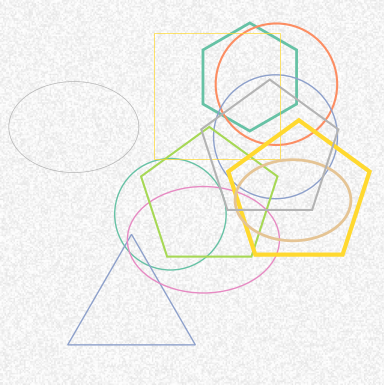[{"shape": "hexagon", "thickness": 2, "radius": 0.7, "center": [0.649, 0.8]}, {"shape": "circle", "thickness": 1, "radius": 0.72, "center": [0.443, 0.443]}, {"shape": "circle", "thickness": 1.5, "radius": 0.79, "center": [0.718, 0.781]}, {"shape": "circle", "thickness": 1, "radius": 0.8, "center": [0.716, 0.645]}, {"shape": "triangle", "thickness": 1, "radius": 0.96, "center": [0.342, 0.2]}, {"shape": "oval", "thickness": 1, "radius": 0.99, "center": [0.528, 0.377]}, {"shape": "pentagon", "thickness": 1.5, "radius": 0.93, "center": [0.544, 0.484]}, {"shape": "pentagon", "thickness": 3, "radius": 0.96, "center": [0.776, 0.495]}, {"shape": "square", "thickness": 0.5, "radius": 0.82, "center": [0.563, 0.75]}, {"shape": "oval", "thickness": 2, "radius": 0.75, "center": [0.761, 0.48]}, {"shape": "oval", "thickness": 0.5, "radius": 0.84, "center": [0.192, 0.67]}, {"shape": "pentagon", "thickness": 1.5, "radius": 0.94, "center": [0.701, 0.606]}]